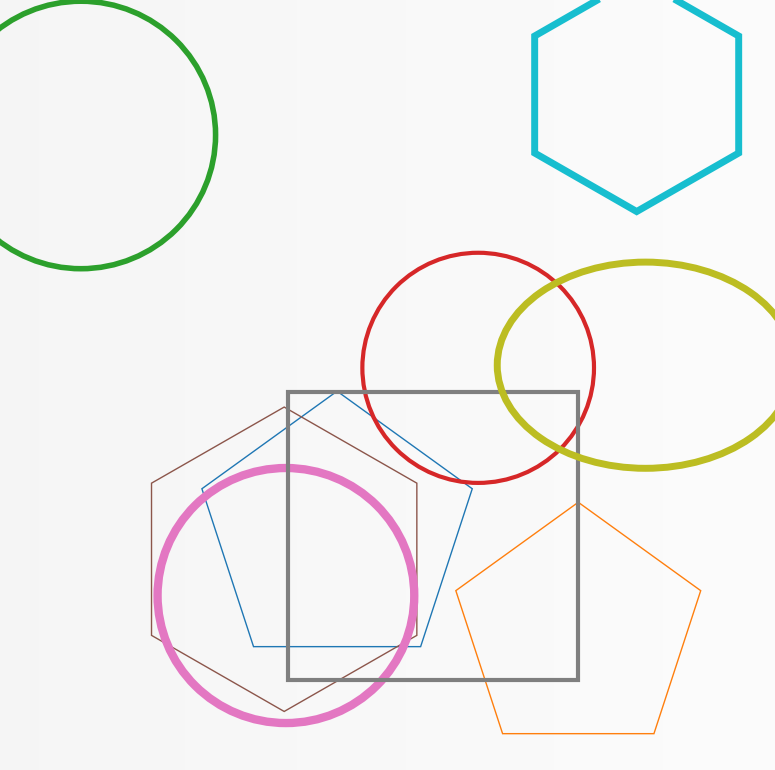[{"shape": "pentagon", "thickness": 0.5, "radius": 0.92, "center": [0.435, 0.309]}, {"shape": "pentagon", "thickness": 0.5, "radius": 0.83, "center": [0.746, 0.182]}, {"shape": "circle", "thickness": 2, "radius": 0.87, "center": [0.104, 0.825]}, {"shape": "circle", "thickness": 1.5, "radius": 0.75, "center": [0.617, 0.522]}, {"shape": "hexagon", "thickness": 0.5, "radius": 0.99, "center": [0.367, 0.274]}, {"shape": "circle", "thickness": 3, "radius": 0.83, "center": [0.369, 0.227]}, {"shape": "square", "thickness": 1.5, "radius": 0.93, "center": [0.559, 0.304]}, {"shape": "oval", "thickness": 2.5, "radius": 0.96, "center": [0.833, 0.526]}, {"shape": "hexagon", "thickness": 2.5, "radius": 0.76, "center": [0.822, 0.877]}]